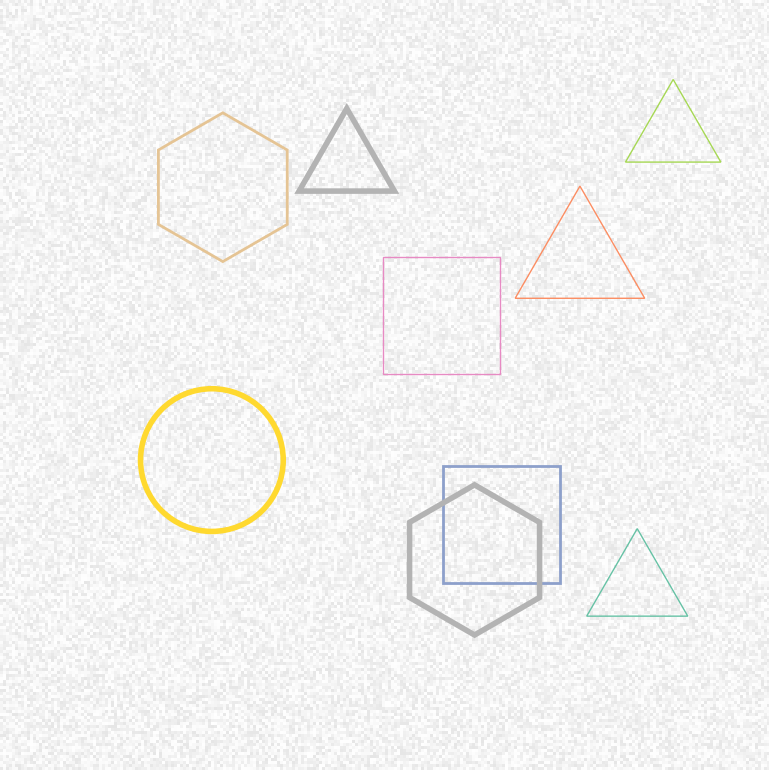[{"shape": "triangle", "thickness": 0.5, "radius": 0.38, "center": [0.828, 0.238]}, {"shape": "triangle", "thickness": 0.5, "radius": 0.49, "center": [0.753, 0.661]}, {"shape": "square", "thickness": 1, "radius": 0.38, "center": [0.651, 0.319]}, {"shape": "square", "thickness": 0.5, "radius": 0.38, "center": [0.573, 0.59]}, {"shape": "triangle", "thickness": 0.5, "radius": 0.36, "center": [0.874, 0.825]}, {"shape": "circle", "thickness": 2, "radius": 0.46, "center": [0.275, 0.402]}, {"shape": "hexagon", "thickness": 1, "radius": 0.48, "center": [0.289, 0.757]}, {"shape": "triangle", "thickness": 2, "radius": 0.36, "center": [0.45, 0.788]}, {"shape": "hexagon", "thickness": 2, "radius": 0.49, "center": [0.616, 0.273]}]